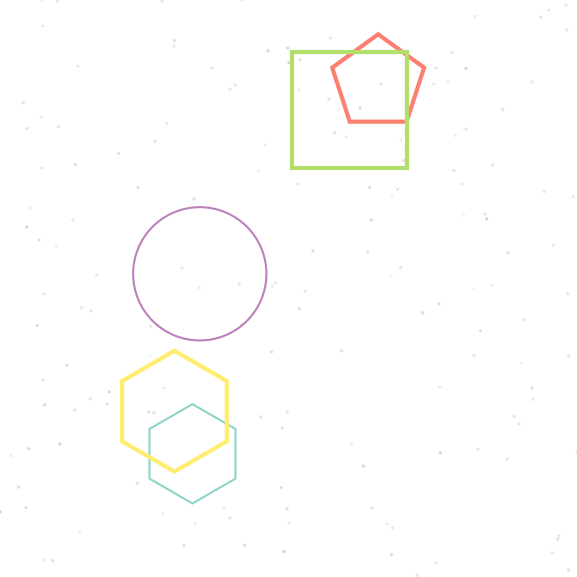[{"shape": "hexagon", "thickness": 1, "radius": 0.43, "center": [0.333, 0.213]}, {"shape": "pentagon", "thickness": 2, "radius": 0.42, "center": [0.655, 0.856]}, {"shape": "square", "thickness": 2, "radius": 0.5, "center": [0.605, 0.808]}, {"shape": "circle", "thickness": 1, "radius": 0.58, "center": [0.346, 0.525]}, {"shape": "hexagon", "thickness": 2, "radius": 0.52, "center": [0.302, 0.287]}]